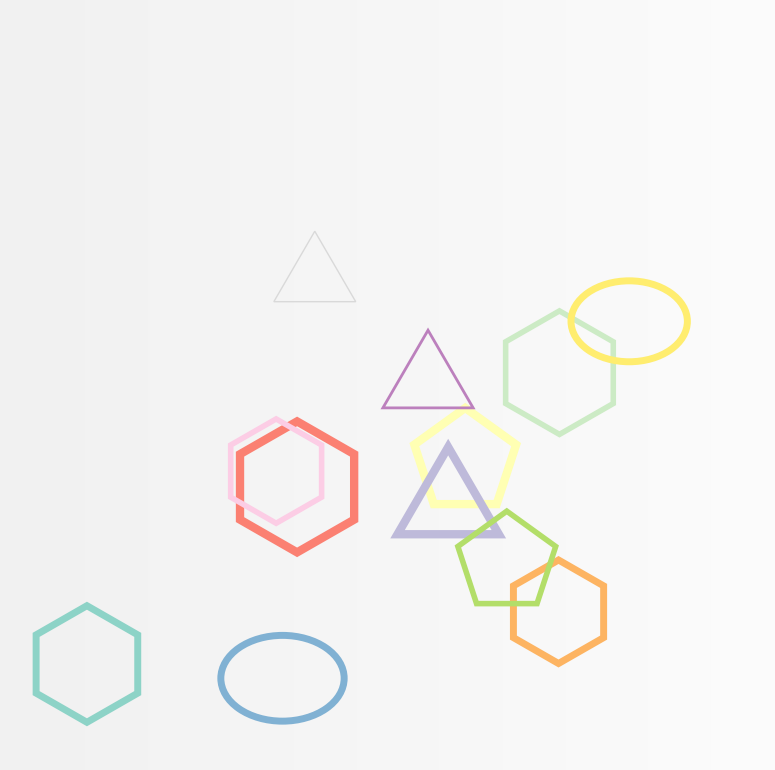[{"shape": "hexagon", "thickness": 2.5, "radius": 0.38, "center": [0.112, 0.138]}, {"shape": "pentagon", "thickness": 3, "radius": 0.35, "center": [0.6, 0.401]}, {"shape": "triangle", "thickness": 3, "radius": 0.38, "center": [0.578, 0.344]}, {"shape": "hexagon", "thickness": 3, "radius": 0.43, "center": [0.383, 0.368]}, {"shape": "oval", "thickness": 2.5, "radius": 0.4, "center": [0.365, 0.119]}, {"shape": "hexagon", "thickness": 2.5, "radius": 0.34, "center": [0.721, 0.206]}, {"shape": "pentagon", "thickness": 2, "radius": 0.33, "center": [0.654, 0.27]}, {"shape": "hexagon", "thickness": 2, "radius": 0.34, "center": [0.356, 0.388]}, {"shape": "triangle", "thickness": 0.5, "radius": 0.3, "center": [0.406, 0.639]}, {"shape": "triangle", "thickness": 1, "radius": 0.34, "center": [0.552, 0.504]}, {"shape": "hexagon", "thickness": 2, "radius": 0.4, "center": [0.722, 0.516]}, {"shape": "oval", "thickness": 2.5, "radius": 0.38, "center": [0.812, 0.583]}]